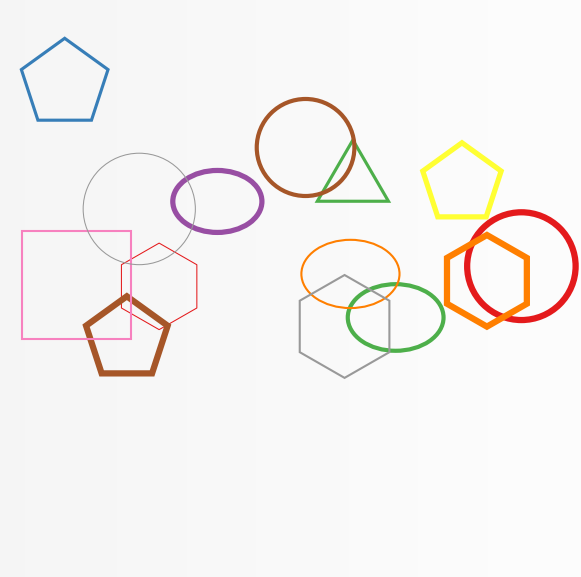[{"shape": "circle", "thickness": 3, "radius": 0.47, "center": [0.897, 0.538]}, {"shape": "hexagon", "thickness": 0.5, "radius": 0.37, "center": [0.274, 0.503]}, {"shape": "pentagon", "thickness": 1.5, "radius": 0.39, "center": [0.111, 0.854]}, {"shape": "oval", "thickness": 2, "radius": 0.41, "center": [0.681, 0.449]}, {"shape": "triangle", "thickness": 1.5, "radius": 0.35, "center": [0.607, 0.686]}, {"shape": "oval", "thickness": 2.5, "radius": 0.38, "center": [0.374, 0.65]}, {"shape": "oval", "thickness": 1, "radius": 0.42, "center": [0.603, 0.525]}, {"shape": "hexagon", "thickness": 3, "radius": 0.4, "center": [0.838, 0.513]}, {"shape": "pentagon", "thickness": 2.5, "radius": 0.35, "center": [0.795, 0.681]}, {"shape": "circle", "thickness": 2, "radius": 0.42, "center": [0.526, 0.744]}, {"shape": "pentagon", "thickness": 3, "radius": 0.37, "center": [0.218, 0.412]}, {"shape": "square", "thickness": 1, "radius": 0.47, "center": [0.131, 0.506]}, {"shape": "circle", "thickness": 0.5, "radius": 0.48, "center": [0.24, 0.637]}, {"shape": "hexagon", "thickness": 1, "radius": 0.45, "center": [0.593, 0.434]}]